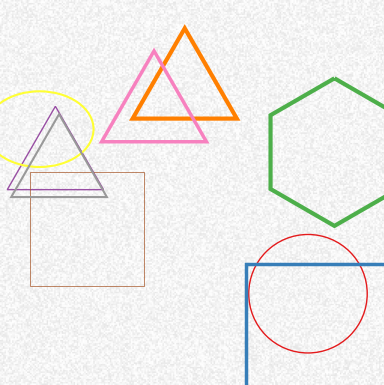[{"shape": "circle", "thickness": 1, "radius": 0.77, "center": [0.8, 0.237]}, {"shape": "square", "thickness": 2.5, "radius": 0.96, "center": [0.829, 0.123]}, {"shape": "hexagon", "thickness": 3, "radius": 0.96, "center": [0.869, 0.605]}, {"shape": "triangle", "thickness": 1, "radius": 0.72, "center": [0.144, 0.58]}, {"shape": "triangle", "thickness": 3, "radius": 0.78, "center": [0.48, 0.77]}, {"shape": "oval", "thickness": 1.5, "radius": 0.7, "center": [0.103, 0.665]}, {"shape": "square", "thickness": 0.5, "radius": 0.74, "center": [0.227, 0.404]}, {"shape": "triangle", "thickness": 2.5, "radius": 0.79, "center": [0.4, 0.71]}, {"shape": "triangle", "thickness": 1.5, "radius": 0.72, "center": [0.153, 0.56]}]